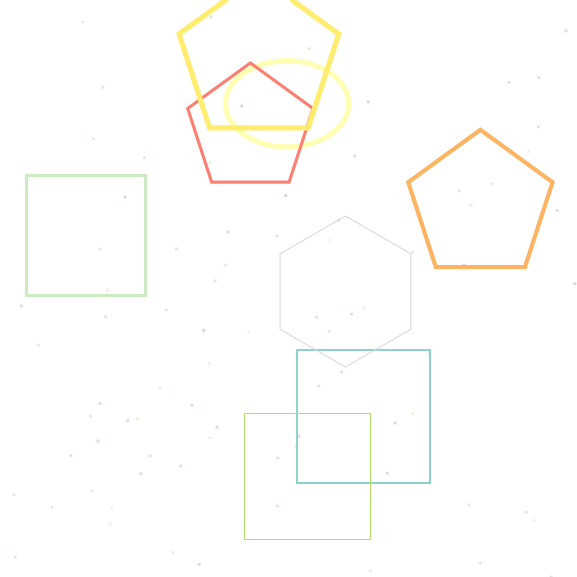[{"shape": "square", "thickness": 1, "radius": 0.58, "center": [0.63, 0.278]}, {"shape": "oval", "thickness": 2.5, "radius": 0.53, "center": [0.497, 0.819]}, {"shape": "pentagon", "thickness": 1.5, "radius": 0.57, "center": [0.434, 0.776]}, {"shape": "pentagon", "thickness": 2, "radius": 0.66, "center": [0.832, 0.643]}, {"shape": "square", "thickness": 0.5, "radius": 0.55, "center": [0.532, 0.175]}, {"shape": "hexagon", "thickness": 0.5, "radius": 0.65, "center": [0.598, 0.494]}, {"shape": "square", "thickness": 1.5, "radius": 0.52, "center": [0.148, 0.592]}, {"shape": "pentagon", "thickness": 2.5, "radius": 0.73, "center": [0.448, 0.895]}]